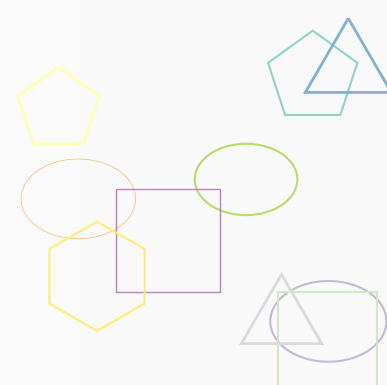[{"shape": "pentagon", "thickness": 1.5, "radius": 0.61, "center": [0.807, 0.799]}, {"shape": "pentagon", "thickness": 2, "radius": 0.55, "center": [0.151, 0.716]}, {"shape": "oval", "thickness": 1.5, "radius": 0.75, "center": [0.847, 0.165]}, {"shape": "triangle", "thickness": 2, "radius": 0.64, "center": [0.899, 0.824]}, {"shape": "oval", "thickness": 0.5, "radius": 0.74, "center": [0.202, 0.483]}, {"shape": "oval", "thickness": 1.5, "radius": 0.66, "center": [0.635, 0.534]}, {"shape": "triangle", "thickness": 2, "radius": 0.6, "center": [0.727, 0.167]}, {"shape": "square", "thickness": 1, "radius": 0.67, "center": [0.433, 0.375]}, {"shape": "square", "thickness": 1.5, "radius": 0.64, "center": [0.846, 0.112]}, {"shape": "hexagon", "thickness": 1.5, "radius": 0.71, "center": [0.25, 0.283]}]